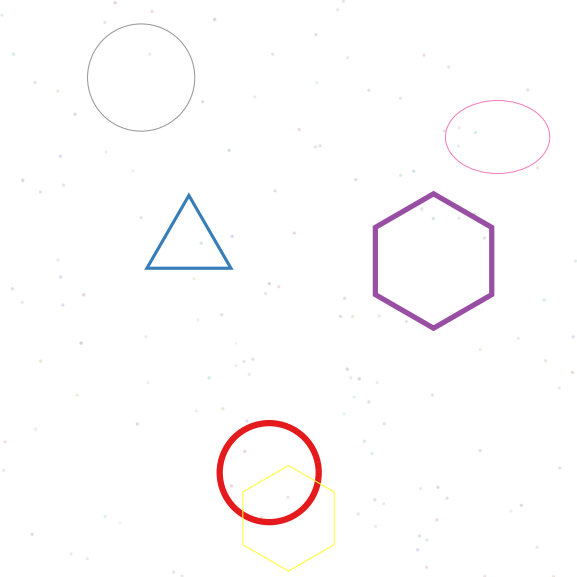[{"shape": "circle", "thickness": 3, "radius": 0.43, "center": [0.466, 0.181]}, {"shape": "triangle", "thickness": 1.5, "radius": 0.42, "center": [0.327, 0.577]}, {"shape": "hexagon", "thickness": 2.5, "radius": 0.58, "center": [0.751, 0.547]}, {"shape": "hexagon", "thickness": 0.5, "radius": 0.46, "center": [0.5, 0.102]}, {"shape": "oval", "thickness": 0.5, "radius": 0.45, "center": [0.862, 0.762]}, {"shape": "circle", "thickness": 0.5, "radius": 0.46, "center": [0.244, 0.865]}]